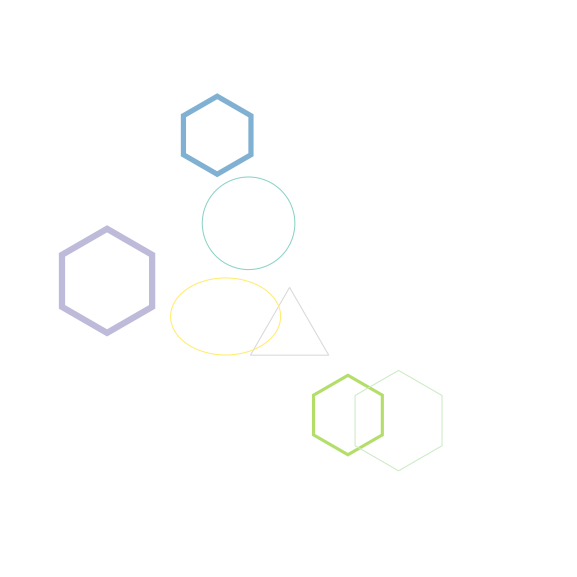[{"shape": "circle", "thickness": 0.5, "radius": 0.4, "center": [0.43, 0.613]}, {"shape": "hexagon", "thickness": 3, "radius": 0.45, "center": [0.185, 0.513]}, {"shape": "hexagon", "thickness": 2.5, "radius": 0.34, "center": [0.376, 0.765]}, {"shape": "hexagon", "thickness": 1.5, "radius": 0.34, "center": [0.602, 0.28]}, {"shape": "triangle", "thickness": 0.5, "radius": 0.39, "center": [0.501, 0.423]}, {"shape": "hexagon", "thickness": 0.5, "radius": 0.43, "center": [0.69, 0.271]}, {"shape": "oval", "thickness": 0.5, "radius": 0.48, "center": [0.391, 0.451]}]